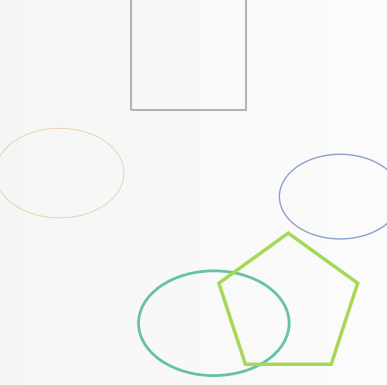[{"shape": "oval", "thickness": 2, "radius": 0.97, "center": [0.552, 0.16]}, {"shape": "oval", "thickness": 1, "radius": 0.79, "center": [0.878, 0.489]}, {"shape": "pentagon", "thickness": 2.5, "radius": 0.94, "center": [0.744, 0.206]}, {"shape": "oval", "thickness": 0.5, "radius": 0.83, "center": [0.154, 0.55]}, {"shape": "square", "thickness": 1.5, "radius": 0.74, "center": [0.486, 0.863]}]